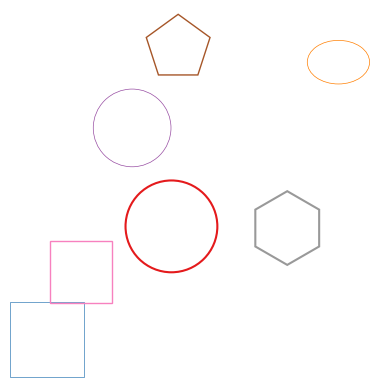[{"shape": "circle", "thickness": 1.5, "radius": 0.6, "center": [0.445, 0.412]}, {"shape": "square", "thickness": 0.5, "radius": 0.48, "center": [0.122, 0.117]}, {"shape": "circle", "thickness": 0.5, "radius": 0.5, "center": [0.343, 0.668]}, {"shape": "oval", "thickness": 0.5, "radius": 0.4, "center": [0.879, 0.839]}, {"shape": "pentagon", "thickness": 1, "radius": 0.44, "center": [0.463, 0.876]}, {"shape": "square", "thickness": 1, "radius": 0.41, "center": [0.211, 0.294]}, {"shape": "hexagon", "thickness": 1.5, "radius": 0.48, "center": [0.746, 0.408]}]